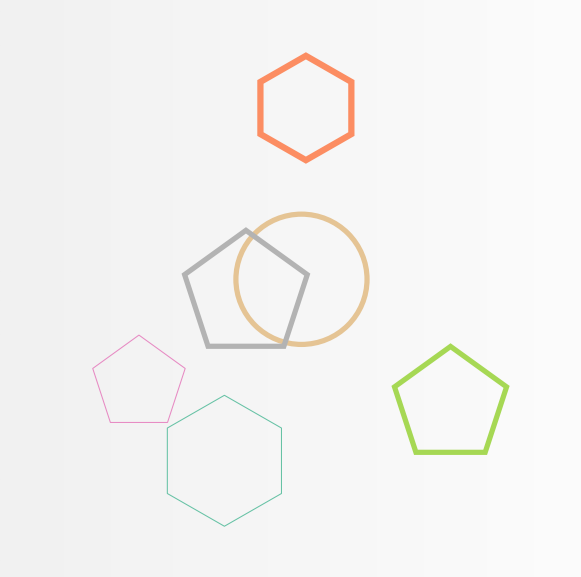[{"shape": "hexagon", "thickness": 0.5, "radius": 0.57, "center": [0.386, 0.201]}, {"shape": "hexagon", "thickness": 3, "radius": 0.45, "center": [0.526, 0.812]}, {"shape": "pentagon", "thickness": 0.5, "radius": 0.42, "center": [0.239, 0.335]}, {"shape": "pentagon", "thickness": 2.5, "radius": 0.51, "center": [0.775, 0.298]}, {"shape": "circle", "thickness": 2.5, "radius": 0.56, "center": [0.519, 0.516]}, {"shape": "pentagon", "thickness": 2.5, "radius": 0.55, "center": [0.423, 0.489]}]